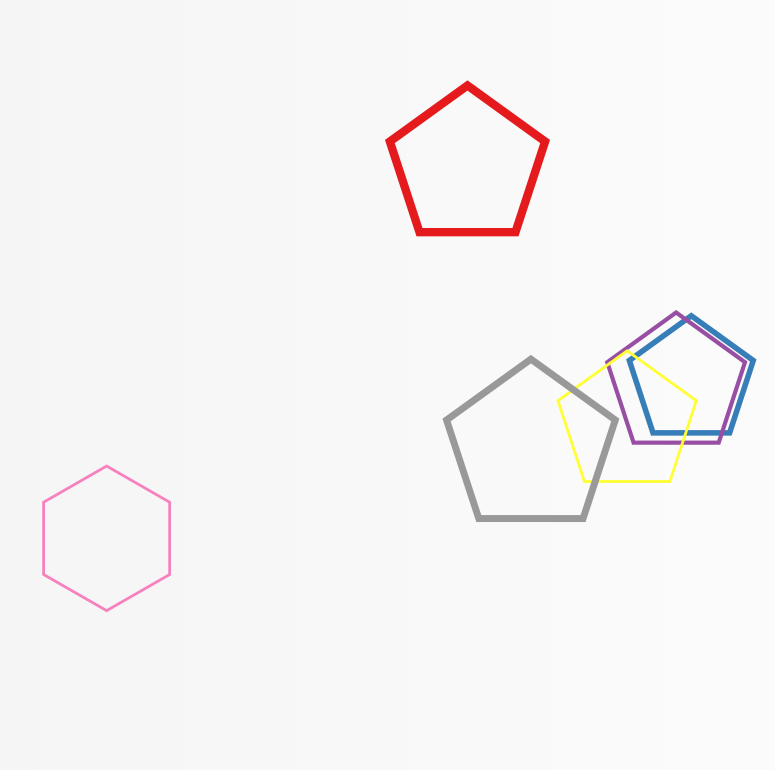[{"shape": "pentagon", "thickness": 3, "radius": 0.53, "center": [0.603, 0.784]}, {"shape": "pentagon", "thickness": 2, "radius": 0.42, "center": [0.892, 0.506]}, {"shape": "pentagon", "thickness": 1.5, "radius": 0.47, "center": [0.872, 0.501]}, {"shape": "pentagon", "thickness": 1, "radius": 0.47, "center": [0.809, 0.451]}, {"shape": "hexagon", "thickness": 1, "radius": 0.47, "center": [0.138, 0.301]}, {"shape": "pentagon", "thickness": 2.5, "radius": 0.57, "center": [0.685, 0.419]}]